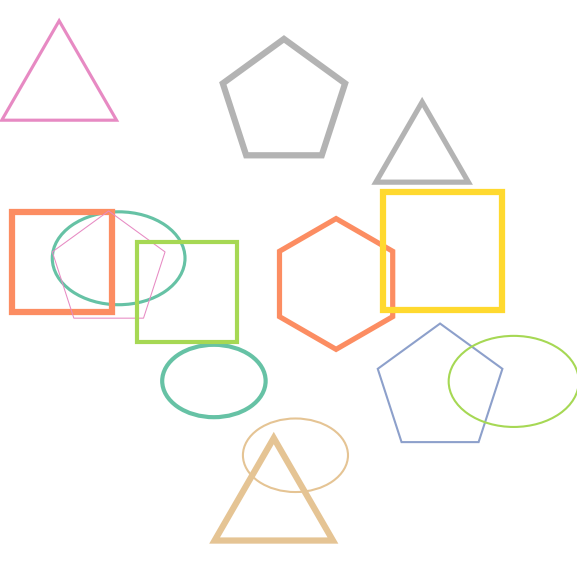[{"shape": "oval", "thickness": 2, "radius": 0.45, "center": [0.37, 0.339]}, {"shape": "oval", "thickness": 1.5, "radius": 0.57, "center": [0.205, 0.552]}, {"shape": "square", "thickness": 3, "radius": 0.43, "center": [0.108, 0.545]}, {"shape": "hexagon", "thickness": 2.5, "radius": 0.57, "center": [0.582, 0.507]}, {"shape": "pentagon", "thickness": 1, "radius": 0.57, "center": [0.762, 0.325]}, {"shape": "triangle", "thickness": 1.5, "radius": 0.57, "center": [0.102, 0.848]}, {"shape": "pentagon", "thickness": 0.5, "radius": 0.51, "center": [0.188, 0.531]}, {"shape": "oval", "thickness": 1, "radius": 0.56, "center": [0.89, 0.339]}, {"shape": "square", "thickness": 2, "radius": 0.43, "center": [0.323, 0.494]}, {"shape": "square", "thickness": 3, "radius": 0.51, "center": [0.766, 0.564]}, {"shape": "oval", "thickness": 1, "radius": 0.45, "center": [0.512, 0.211]}, {"shape": "triangle", "thickness": 3, "radius": 0.59, "center": [0.474, 0.122]}, {"shape": "pentagon", "thickness": 3, "radius": 0.56, "center": [0.492, 0.82]}, {"shape": "triangle", "thickness": 2.5, "radius": 0.46, "center": [0.731, 0.73]}]